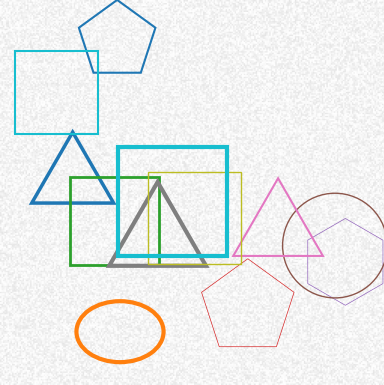[{"shape": "pentagon", "thickness": 1.5, "radius": 0.52, "center": [0.304, 0.896]}, {"shape": "triangle", "thickness": 2.5, "radius": 0.61, "center": [0.189, 0.534]}, {"shape": "oval", "thickness": 3, "radius": 0.57, "center": [0.312, 0.139]}, {"shape": "square", "thickness": 2, "radius": 0.58, "center": [0.297, 0.426]}, {"shape": "pentagon", "thickness": 0.5, "radius": 0.63, "center": [0.644, 0.202]}, {"shape": "hexagon", "thickness": 0.5, "radius": 0.56, "center": [0.897, 0.32]}, {"shape": "circle", "thickness": 1, "radius": 0.68, "center": [0.87, 0.362]}, {"shape": "triangle", "thickness": 1.5, "radius": 0.67, "center": [0.722, 0.402]}, {"shape": "triangle", "thickness": 3, "radius": 0.73, "center": [0.409, 0.382]}, {"shape": "square", "thickness": 1, "radius": 0.6, "center": [0.505, 0.434]}, {"shape": "square", "thickness": 3, "radius": 0.71, "center": [0.448, 0.478]}, {"shape": "square", "thickness": 1.5, "radius": 0.54, "center": [0.147, 0.76]}]